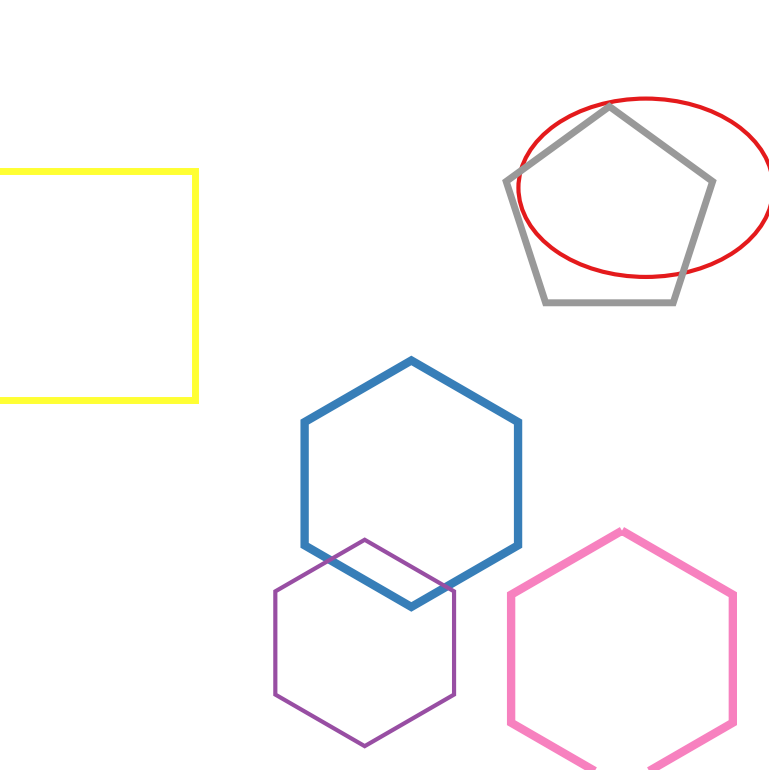[{"shape": "oval", "thickness": 1.5, "radius": 0.83, "center": [0.839, 0.756]}, {"shape": "hexagon", "thickness": 3, "radius": 0.8, "center": [0.534, 0.372]}, {"shape": "hexagon", "thickness": 1.5, "radius": 0.67, "center": [0.474, 0.165]}, {"shape": "square", "thickness": 2.5, "radius": 0.74, "center": [0.104, 0.63]}, {"shape": "hexagon", "thickness": 3, "radius": 0.83, "center": [0.808, 0.145]}, {"shape": "pentagon", "thickness": 2.5, "radius": 0.7, "center": [0.791, 0.721]}]